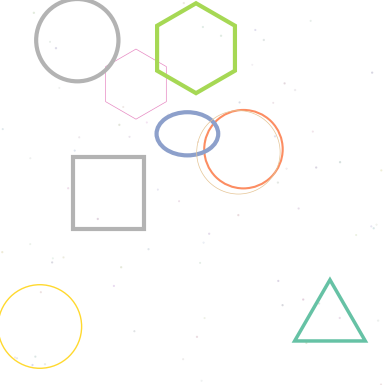[{"shape": "triangle", "thickness": 2.5, "radius": 0.53, "center": [0.857, 0.167]}, {"shape": "circle", "thickness": 1.5, "radius": 0.51, "center": [0.632, 0.613]}, {"shape": "oval", "thickness": 3, "radius": 0.4, "center": [0.487, 0.652]}, {"shape": "hexagon", "thickness": 0.5, "radius": 0.46, "center": [0.353, 0.781]}, {"shape": "hexagon", "thickness": 3, "radius": 0.58, "center": [0.509, 0.875]}, {"shape": "circle", "thickness": 1, "radius": 0.54, "center": [0.103, 0.152]}, {"shape": "circle", "thickness": 0.5, "radius": 0.54, "center": [0.619, 0.604]}, {"shape": "square", "thickness": 3, "radius": 0.47, "center": [0.282, 0.499]}, {"shape": "circle", "thickness": 3, "radius": 0.53, "center": [0.201, 0.896]}]